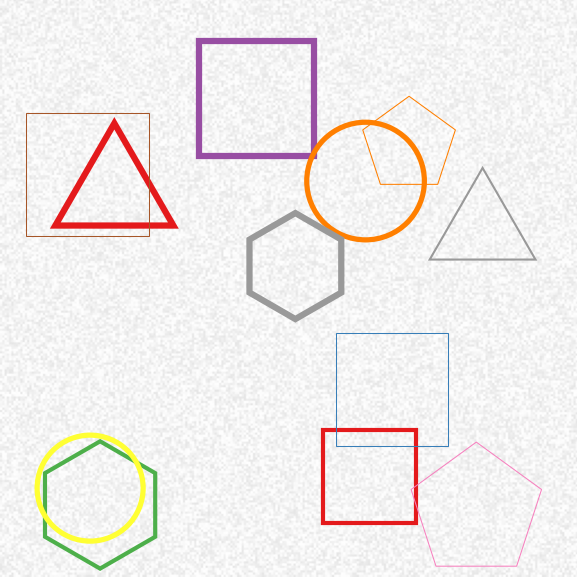[{"shape": "triangle", "thickness": 3, "radius": 0.59, "center": [0.198, 0.668]}, {"shape": "square", "thickness": 2, "radius": 0.4, "center": [0.64, 0.174]}, {"shape": "square", "thickness": 0.5, "radius": 0.49, "center": [0.679, 0.325]}, {"shape": "hexagon", "thickness": 2, "radius": 0.55, "center": [0.173, 0.125]}, {"shape": "square", "thickness": 3, "radius": 0.5, "center": [0.444, 0.828]}, {"shape": "pentagon", "thickness": 0.5, "radius": 0.42, "center": [0.708, 0.748]}, {"shape": "circle", "thickness": 2.5, "radius": 0.51, "center": [0.633, 0.686]}, {"shape": "circle", "thickness": 2.5, "radius": 0.46, "center": [0.156, 0.154]}, {"shape": "square", "thickness": 0.5, "radius": 0.53, "center": [0.152, 0.698]}, {"shape": "pentagon", "thickness": 0.5, "radius": 0.59, "center": [0.825, 0.115]}, {"shape": "hexagon", "thickness": 3, "radius": 0.46, "center": [0.511, 0.538]}, {"shape": "triangle", "thickness": 1, "radius": 0.53, "center": [0.836, 0.603]}]